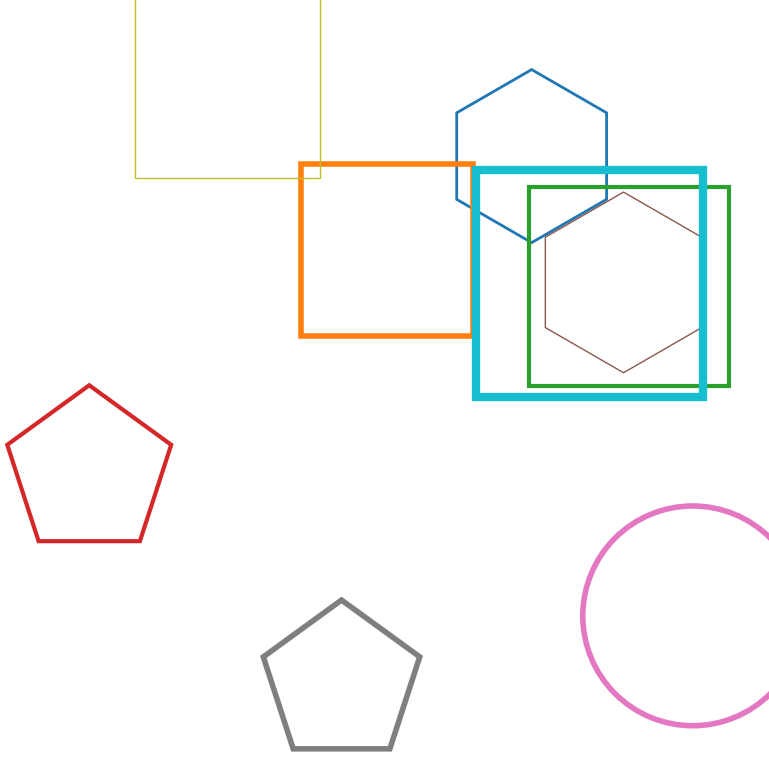[{"shape": "hexagon", "thickness": 1, "radius": 0.56, "center": [0.69, 0.797]}, {"shape": "square", "thickness": 2, "radius": 0.56, "center": [0.503, 0.675]}, {"shape": "square", "thickness": 1.5, "radius": 0.65, "center": [0.817, 0.628]}, {"shape": "pentagon", "thickness": 1.5, "radius": 0.56, "center": [0.116, 0.388]}, {"shape": "hexagon", "thickness": 0.5, "radius": 0.59, "center": [0.81, 0.633]}, {"shape": "circle", "thickness": 2, "radius": 0.71, "center": [0.9, 0.2]}, {"shape": "pentagon", "thickness": 2, "radius": 0.53, "center": [0.444, 0.114]}, {"shape": "square", "thickness": 0.5, "radius": 0.6, "center": [0.295, 0.888]}, {"shape": "square", "thickness": 3, "radius": 0.74, "center": [0.766, 0.632]}]